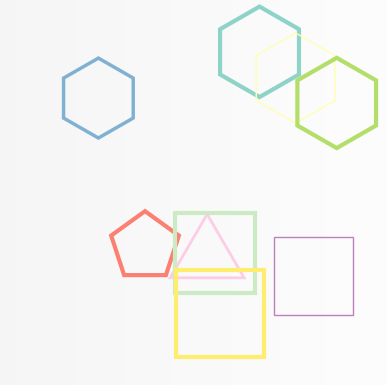[{"shape": "hexagon", "thickness": 3, "radius": 0.59, "center": [0.67, 0.865]}, {"shape": "hexagon", "thickness": 1, "radius": 0.59, "center": [0.763, 0.797]}, {"shape": "pentagon", "thickness": 3, "radius": 0.46, "center": [0.374, 0.36]}, {"shape": "hexagon", "thickness": 2.5, "radius": 0.52, "center": [0.254, 0.745]}, {"shape": "hexagon", "thickness": 3, "radius": 0.59, "center": [0.869, 0.733]}, {"shape": "triangle", "thickness": 2, "radius": 0.55, "center": [0.535, 0.334]}, {"shape": "square", "thickness": 1, "radius": 0.51, "center": [0.808, 0.284]}, {"shape": "square", "thickness": 3, "radius": 0.52, "center": [0.554, 0.343]}, {"shape": "square", "thickness": 3, "radius": 0.57, "center": [0.568, 0.186]}]